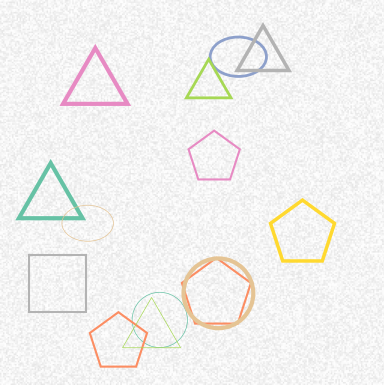[{"shape": "triangle", "thickness": 3, "radius": 0.48, "center": [0.132, 0.481]}, {"shape": "circle", "thickness": 0.5, "radius": 0.36, "center": [0.415, 0.169]}, {"shape": "pentagon", "thickness": 1.5, "radius": 0.47, "center": [0.562, 0.236]}, {"shape": "pentagon", "thickness": 1.5, "radius": 0.39, "center": [0.308, 0.111]}, {"shape": "oval", "thickness": 2, "radius": 0.37, "center": [0.619, 0.853]}, {"shape": "triangle", "thickness": 3, "radius": 0.48, "center": [0.248, 0.779]}, {"shape": "pentagon", "thickness": 1.5, "radius": 0.35, "center": [0.556, 0.591]}, {"shape": "triangle", "thickness": 2, "radius": 0.33, "center": [0.542, 0.779]}, {"shape": "triangle", "thickness": 0.5, "radius": 0.44, "center": [0.394, 0.14]}, {"shape": "pentagon", "thickness": 2.5, "radius": 0.44, "center": [0.786, 0.393]}, {"shape": "circle", "thickness": 3, "radius": 0.45, "center": [0.567, 0.238]}, {"shape": "oval", "thickness": 0.5, "radius": 0.33, "center": [0.228, 0.42]}, {"shape": "square", "thickness": 1.5, "radius": 0.37, "center": [0.149, 0.264]}, {"shape": "triangle", "thickness": 2.5, "radius": 0.39, "center": [0.683, 0.856]}]